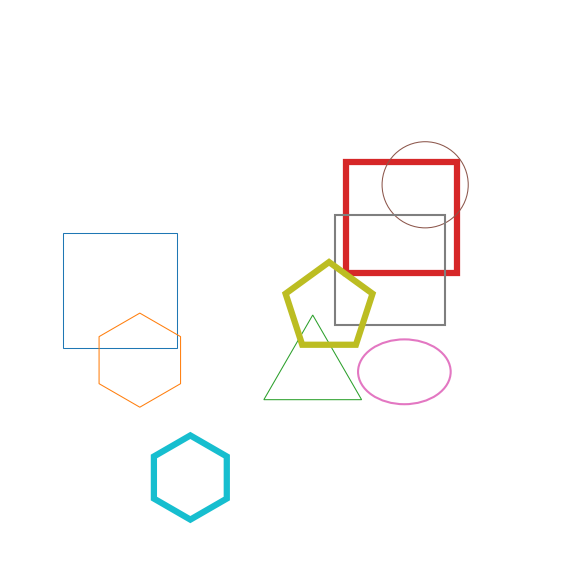[{"shape": "square", "thickness": 0.5, "radius": 0.5, "center": [0.208, 0.496]}, {"shape": "hexagon", "thickness": 0.5, "radius": 0.41, "center": [0.242, 0.375]}, {"shape": "triangle", "thickness": 0.5, "radius": 0.49, "center": [0.542, 0.356]}, {"shape": "square", "thickness": 3, "radius": 0.48, "center": [0.695, 0.622]}, {"shape": "circle", "thickness": 0.5, "radius": 0.37, "center": [0.736, 0.679]}, {"shape": "oval", "thickness": 1, "radius": 0.4, "center": [0.7, 0.355]}, {"shape": "square", "thickness": 1, "radius": 0.48, "center": [0.676, 0.532]}, {"shape": "pentagon", "thickness": 3, "radius": 0.4, "center": [0.57, 0.466]}, {"shape": "hexagon", "thickness": 3, "radius": 0.36, "center": [0.33, 0.172]}]